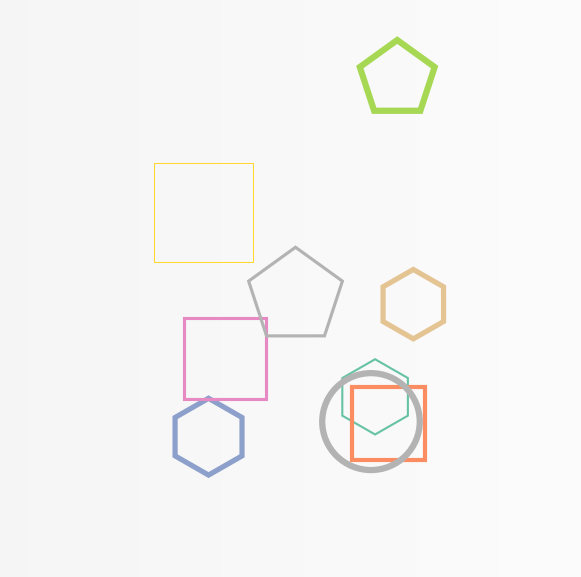[{"shape": "hexagon", "thickness": 1, "radius": 0.33, "center": [0.645, 0.312]}, {"shape": "square", "thickness": 2, "radius": 0.32, "center": [0.669, 0.266]}, {"shape": "hexagon", "thickness": 2.5, "radius": 0.33, "center": [0.359, 0.243]}, {"shape": "square", "thickness": 1.5, "radius": 0.35, "center": [0.387, 0.379]}, {"shape": "pentagon", "thickness": 3, "radius": 0.34, "center": [0.683, 0.862]}, {"shape": "square", "thickness": 0.5, "radius": 0.43, "center": [0.351, 0.632]}, {"shape": "hexagon", "thickness": 2.5, "radius": 0.3, "center": [0.711, 0.472]}, {"shape": "pentagon", "thickness": 1.5, "radius": 0.42, "center": [0.508, 0.486]}, {"shape": "circle", "thickness": 3, "radius": 0.42, "center": [0.638, 0.269]}]